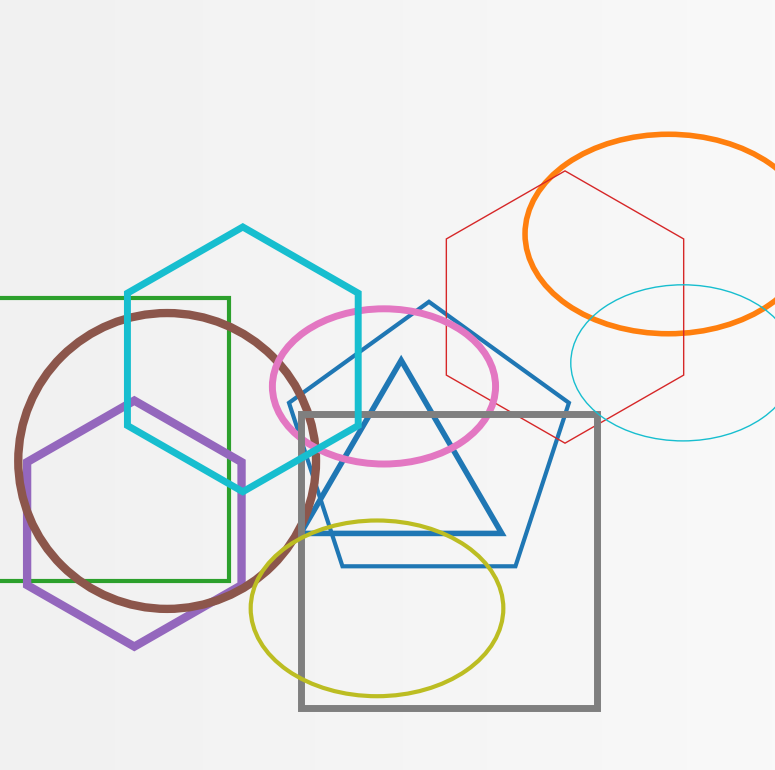[{"shape": "triangle", "thickness": 2, "radius": 0.75, "center": [0.518, 0.382]}, {"shape": "pentagon", "thickness": 1.5, "radius": 0.95, "center": [0.553, 0.418]}, {"shape": "oval", "thickness": 2, "radius": 0.93, "center": [0.863, 0.696]}, {"shape": "square", "thickness": 1.5, "radius": 0.92, "center": [0.112, 0.429]}, {"shape": "hexagon", "thickness": 0.5, "radius": 0.88, "center": [0.729, 0.601]}, {"shape": "hexagon", "thickness": 3, "radius": 0.8, "center": [0.173, 0.32]}, {"shape": "circle", "thickness": 3, "radius": 0.96, "center": [0.216, 0.401]}, {"shape": "oval", "thickness": 2.5, "radius": 0.72, "center": [0.495, 0.498]}, {"shape": "square", "thickness": 2.5, "radius": 0.96, "center": [0.579, 0.272]}, {"shape": "oval", "thickness": 1.5, "radius": 0.81, "center": [0.486, 0.21]}, {"shape": "hexagon", "thickness": 2.5, "radius": 0.86, "center": [0.313, 0.533]}, {"shape": "oval", "thickness": 0.5, "radius": 0.72, "center": [0.881, 0.529]}]